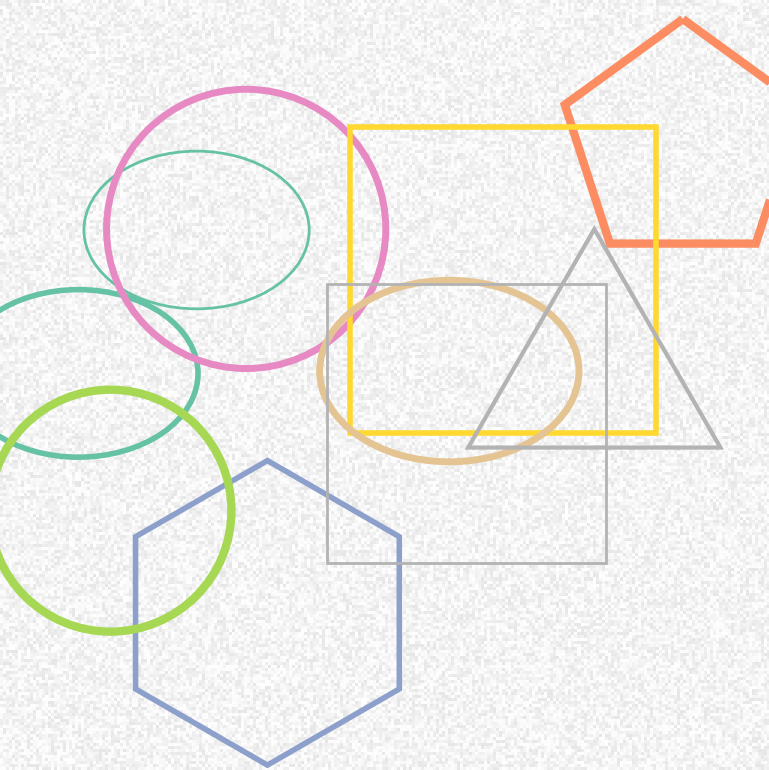[{"shape": "oval", "thickness": 2, "radius": 0.78, "center": [0.102, 0.515]}, {"shape": "oval", "thickness": 1, "radius": 0.73, "center": [0.255, 0.701]}, {"shape": "pentagon", "thickness": 3, "radius": 0.81, "center": [0.887, 0.814]}, {"shape": "hexagon", "thickness": 2, "radius": 0.99, "center": [0.347, 0.204]}, {"shape": "circle", "thickness": 2.5, "radius": 0.91, "center": [0.32, 0.703]}, {"shape": "circle", "thickness": 3, "radius": 0.79, "center": [0.143, 0.337]}, {"shape": "square", "thickness": 2, "radius": 0.99, "center": [0.653, 0.637]}, {"shape": "oval", "thickness": 2.5, "radius": 0.84, "center": [0.584, 0.518]}, {"shape": "triangle", "thickness": 1.5, "radius": 0.95, "center": [0.772, 0.513]}, {"shape": "square", "thickness": 1, "radius": 0.91, "center": [0.606, 0.45]}]